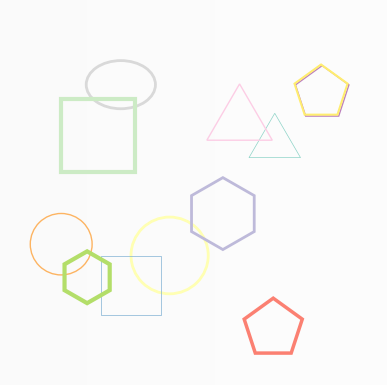[{"shape": "triangle", "thickness": 0.5, "radius": 0.38, "center": [0.709, 0.629]}, {"shape": "circle", "thickness": 2, "radius": 0.5, "center": [0.438, 0.337]}, {"shape": "hexagon", "thickness": 2, "radius": 0.47, "center": [0.575, 0.445]}, {"shape": "pentagon", "thickness": 2.5, "radius": 0.39, "center": [0.705, 0.147]}, {"shape": "square", "thickness": 0.5, "radius": 0.38, "center": [0.338, 0.259]}, {"shape": "circle", "thickness": 1, "radius": 0.4, "center": [0.158, 0.366]}, {"shape": "hexagon", "thickness": 3, "radius": 0.34, "center": [0.225, 0.28]}, {"shape": "triangle", "thickness": 1, "radius": 0.49, "center": [0.618, 0.685]}, {"shape": "oval", "thickness": 2, "radius": 0.45, "center": [0.312, 0.78]}, {"shape": "pentagon", "thickness": 1, "radius": 0.36, "center": [0.831, 0.757]}, {"shape": "square", "thickness": 3, "radius": 0.48, "center": [0.253, 0.648]}, {"shape": "pentagon", "thickness": 1.5, "radius": 0.36, "center": [0.829, 0.76]}]